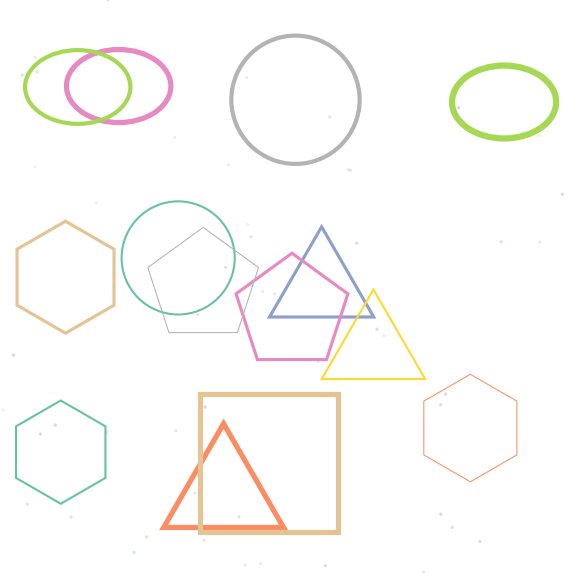[{"shape": "hexagon", "thickness": 1, "radius": 0.45, "center": [0.105, 0.216]}, {"shape": "circle", "thickness": 1, "radius": 0.49, "center": [0.309, 0.553]}, {"shape": "triangle", "thickness": 2.5, "radius": 0.6, "center": [0.387, 0.146]}, {"shape": "hexagon", "thickness": 0.5, "radius": 0.47, "center": [0.814, 0.258]}, {"shape": "triangle", "thickness": 1.5, "radius": 0.52, "center": [0.557, 0.502]}, {"shape": "pentagon", "thickness": 1.5, "radius": 0.51, "center": [0.506, 0.459]}, {"shape": "oval", "thickness": 2.5, "radius": 0.45, "center": [0.205, 0.85]}, {"shape": "oval", "thickness": 3, "radius": 0.45, "center": [0.873, 0.822]}, {"shape": "oval", "thickness": 2, "radius": 0.46, "center": [0.135, 0.849]}, {"shape": "triangle", "thickness": 1, "radius": 0.52, "center": [0.647, 0.395]}, {"shape": "hexagon", "thickness": 1.5, "radius": 0.48, "center": [0.113, 0.519]}, {"shape": "square", "thickness": 2.5, "radius": 0.6, "center": [0.466, 0.198]}, {"shape": "pentagon", "thickness": 0.5, "radius": 0.5, "center": [0.352, 0.505]}, {"shape": "circle", "thickness": 2, "radius": 0.56, "center": [0.512, 0.826]}]